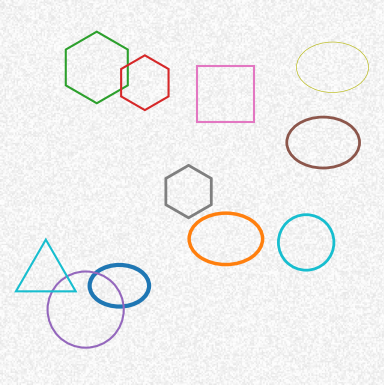[{"shape": "oval", "thickness": 3, "radius": 0.39, "center": [0.31, 0.258]}, {"shape": "oval", "thickness": 2.5, "radius": 0.48, "center": [0.587, 0.38]}, {"shape": "hexagon", "thickness": 1.5, "radius": 0.46, "center": [0.251, 0.825]}, {"shape": "hexagon", "thickness": 1.5, "radius": 0.36, "center": [0.376, 0.785]}, {"shape": "circle", "thickness": 1.5, "radius": 0.49, "center": [0.222, 0.196]}, {"shape": "oval", "thickness": 2, "radius": 0.47, "center": [0.839, 0.63]}, {"shape": "square", "thickness": 1.5, "radius": 0.37, "center": [0.586, 0.756]}, {"shape": "hexagon", "thickness": 2, "radius": 0.34, "center": [0.49, 0.502]}, {"shape": "oval", "thickness": 0.5, "radius": 0.47, "center": [0.864, 0.825]}, {"shape": "triangle", "thickness": 1.5, "radius": 0.45, "center": [0.119, 0.288]}, {"shape": "circle", "thickness": 2, "radius": 0.36, "center": [0.795, 0.37]}]